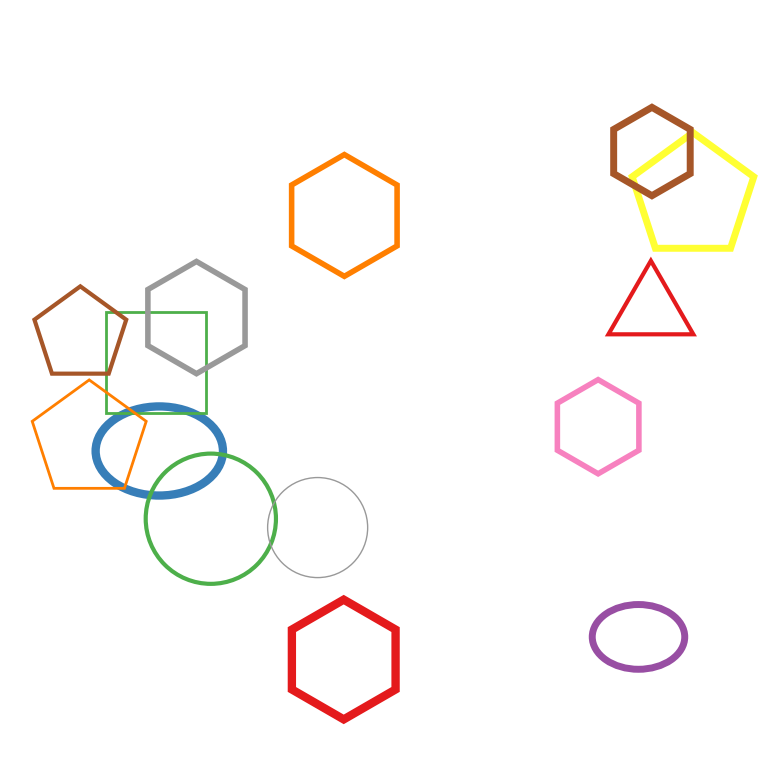[{"shape": "hexagon", "thickness": 3, "radius": 0.39, "center": [0.446, 0.143]}, {"shape": "triangle", "thickness": 1.5, "radius": 0.32, "center": [0.845, 0.598]}, {"shape": "oval", "thickness": 3, "radius": 0.41, "center": [0.207, 0.414]}, {"shape": "circle", "thickness": 1.5, "radius": 0.42, "center": [0.274, 0.326]}, {"shape": "square", "thickness": 1, "radius": 0.33, "center": [0.202, 0.529]}, {"shape": "oval", "thickness": 2.5, "radius": 0.3, "center": [0.829, 0.173]}, {"shape": "hexagon", "thickness": 2, "radius": 0.4, "center": [0.447, 0.72]}, {"shape": "pentagon", "thickness": 1, "radius": 0.39, "center": [0.116, 0.429]}, {"shape": "pentagon", "thickness": 2.5, "radius": 0.42, "center": [0.9, 0.745]}, {"shape": "pentagon", "thickness": 1.5, "radius": 0.31, "center": [0.104, 0.565]}, {"shape": "hexagon", "thickness": 2.5, "radius": 0.29, "center": [0.847, 0.803]}, {"shape": "hexagon", "thickness": 2, "radius": 0.31, "center": [0.777, 0.446]}, {"shape": "circle", "thickness": 0.5, "radius": 0.32, "center": [0.413, 0.315]}, {"shape": "hexagon", "thickness": 2, "radius": 0.36, "center": [0.255, 0.588]}]